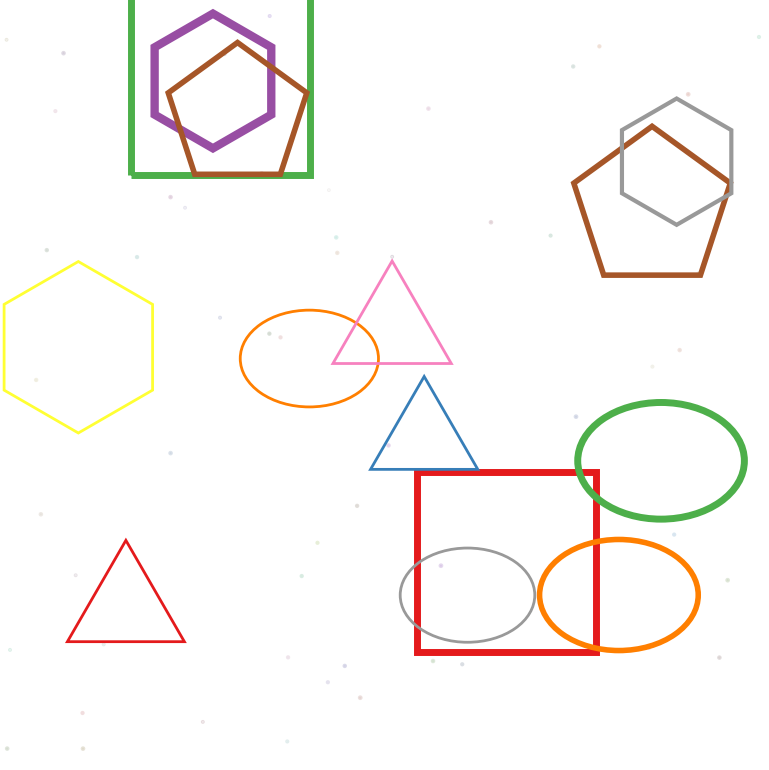[{"shape": "triangle", "thickness": 1, "radius": 0.44, "center": [0.163, 0.211]}, {"shape": "square", "thickness": 2.5, "radius": 0.58, "center": [0.658, 0.27]}, {"shape": "triangle", "thickness": 1, "radius": 0.4, "center": [0.551, 0.431]}, {"shape": "square", "thickness": 2.5, "radius": 0.58, "center": [0.286, 0.889]}, {"shape": "oval", "thickness": 2.5, "radius": 0.54, "center": [0.859, 0.402]}, {"shape": "hexagon", "thickness": 3, "radius": 0.44, "center": [0.277, 0.895]}, {"shape": "oval", "thickness": 2, "radius": 0.52, "center": [0.804, 0.227]}, {"shape": "oval", "thickness": 1, "radius": 0.45, "center": [0.402, 0.534]}, {"shape": "hexagon", "thickness": 1, "radius": 0.56, "center": [0.102, 0.549]}, {"shape": "pentagon", "thickness": 2, "radius": 0.47, "center": [0.308, 0.85]}, {"shape": "pentagon", "thickness": 2, "radius": 0.53, "center": [0.847, 0.729]}, {"shape": "triangle", "thickness": 1, "radius": 0.44, "center": [0.509, 0.572]}, {"shape": "hexagon", "thickness": 1.5, "radius": 0.41, "center": [0.879, 0.79]}, {"shape": "oval", "thickness": 1, "radius": 0.44, "center": [0.607, 0.227]}]